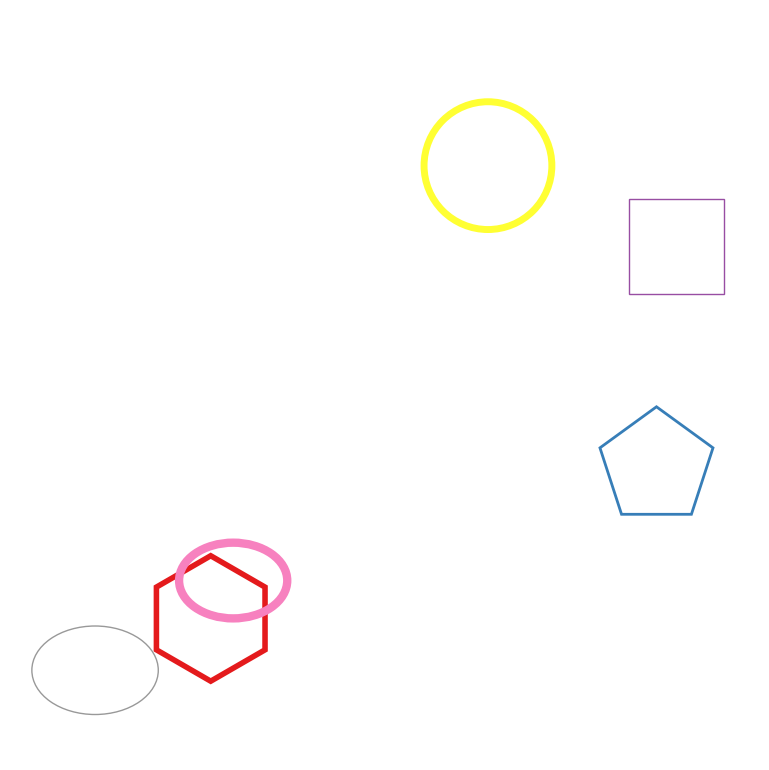[{"shape": "hexagon", "thickness": 2, "radius": 0.41, "center": [0.274, 0.197]}, {"shape": "pentagon", "thickness": 1, "radius": 0.39, "center": [0.853, 0.395]}, {"shape": "square", "thickness": 0.5, "radius": 0.31, "center": [0.879, 0.68]}, {"shape": "circle", "thickness": 2.5, "radius": 0.41, "center": [0.634, 0.785]}, {"shape": "oval", "thickness": 3, "radius": 0.35, "center": [0.303, 0.246]}, {"shape": "oval", "thickness": 0.5, "radius": 0.41, "center": [0.123, 0.13]}]